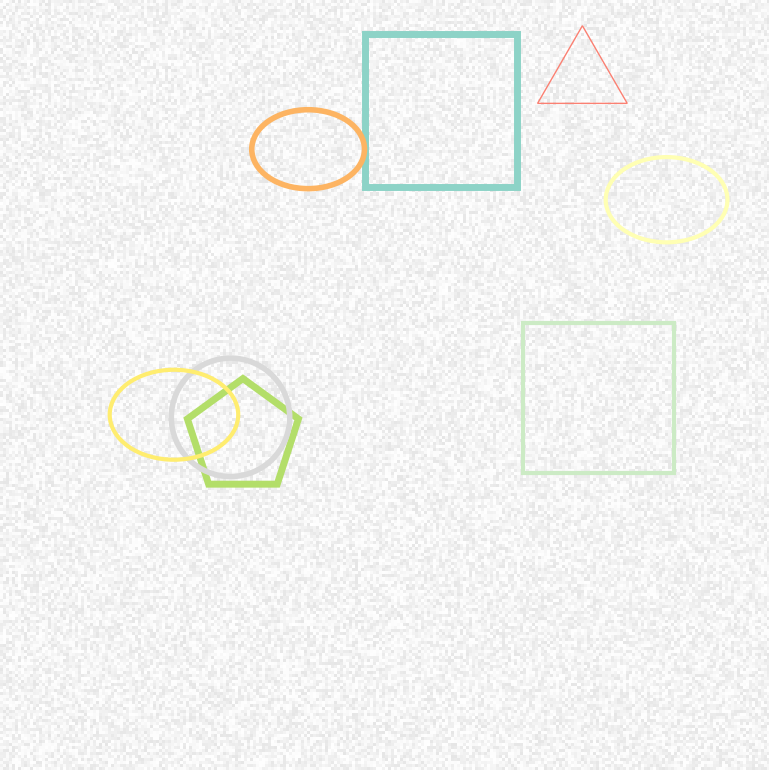[{"shape": "square", "thickness": 2.5, "radius": 0.5, "center": [0.572, 0.857]}, {"shape": "oval", "thickness": 1.5, "radius": 0.4, "center": [0.866, 0.741]}, {"shape": "triangle", "thickness": 0.5, "radius": 0.34, "center": [0.756, 0.899]}, {"shape": "oval", "thickness": 2, "radius": 0.37, "center": [0.4, 0.806]}, {"shape": "pentagon", "thickness": 2.5, "radius": 0.38, "center": [0.315, 0.433]}, {"shape": "circle", "thickness": 2, "radius": 0.38, "center": [0.299, 0.458]}, {"shape": "square", "thickness": 1.5, "radius": 0.49, "center": [0.777, 0.483]}, {"shape": "oval", "thickness": 1.5, "radius": 0.42, "center": [0.226, 0.461]}]